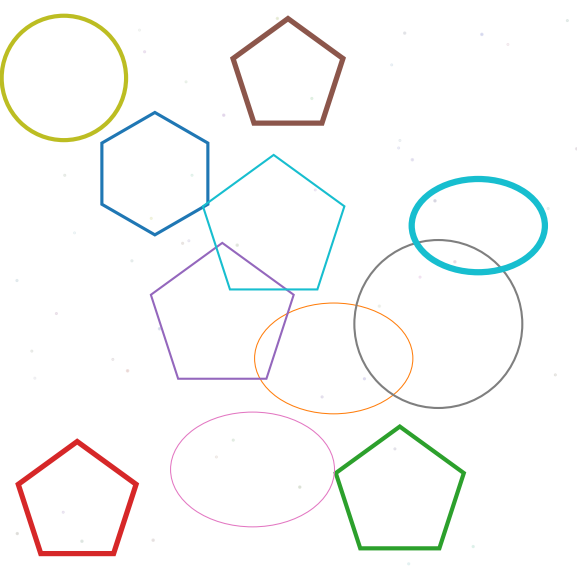[{"shape": "hexagon", "thickness": 1.5, "radius": 0.53, "center": [0.268, 0.698]}, {"shape": "oval", "thickness": 0.5, "radius": 0.69, "center": [0.578, 0.378]}, {"shape": "pentagon", "thickness": 2, "radius": 0.58, "center": [0.692, 0.144]}, {"shape": "pentagon", "thickness": 2.5, "radius": 0.54, "center": [0.134, 0.127]}, {"shape": "pentagon", "thickness": 1, "radius": 0.65, "center": [0.385, 0.448]}, {"shape": "pentagon", "thickness": 2.5, "radius": 0.5, "center": [0.499, 0.867]}, {"shape": "oval", "thickness": 0.5, "radius": 0.71, "center": [0.437, 0.186]}, {"shape": "circle", "thickness": 1, "radius": 0.73, "center": [0.759, 0.438]}, {"shape": "circle", "thickness": 2, "radius": 0.54, "center": [0.111, 0.864]}, {"shape": "pentagon", "thickness": 1, "radius": 0.64, "center": [0.474, 0.602]}, {"shape": "oval", "thickness": 3, "radius": 0.58, "center": [0.828, 0.608]}]